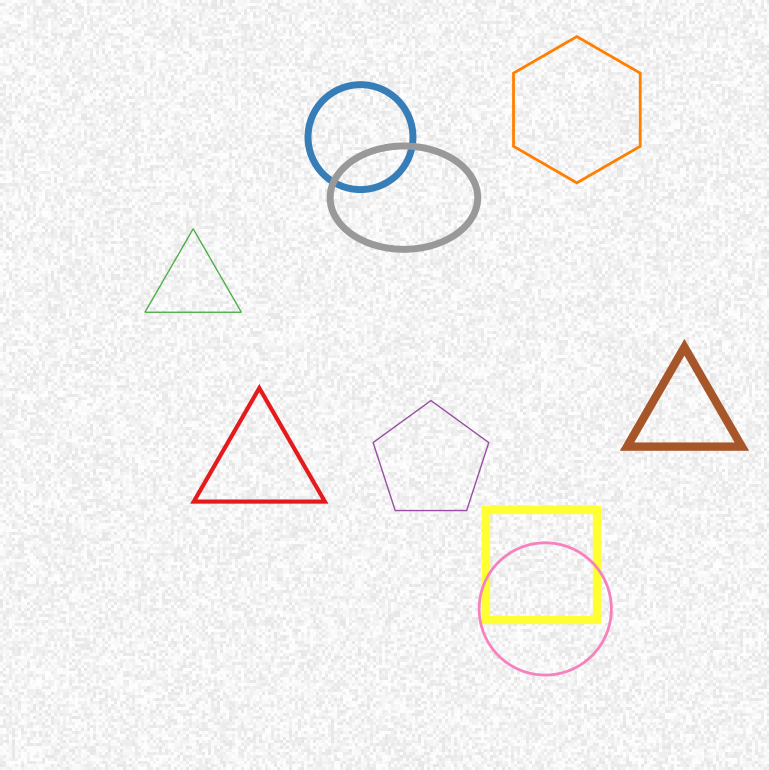[{"shape": "triangle", "thickness": 1.5, "radius": 0.49, "center": [0.337, 0.398]}, {"shape": "circle", "thickness": 2.5, "radius": 0.34, "center": [0.468, 0.822]}, {"shape": "triangle", "thickness": 0.5, "radius": 0.36, "center": [0.251, 0.631]}, {"shape": "pentagon", "thickness": 0.5, "radius": 0.39, "center": [0.56, 0.401]}, {"shape": "hexagon", "thickness": 1, "radius": 0.47, "center": [0.749, 0.858]}, {"shape": "square", "thickness": 3, "radius": 0.36, "center": [0.703, 0.266]}, {"shape": "triangle", "thickness": 3, "radius": 0.43, "center": [0.889, 0.463]}, {"shape": "circle", "thickness": 1, "radius": 0.43, "center": [0.708, 0.209]}, {"shape": "oval", "thickness": 2.5, "radius": 0.48, "center": [0.525, 0.743]}]